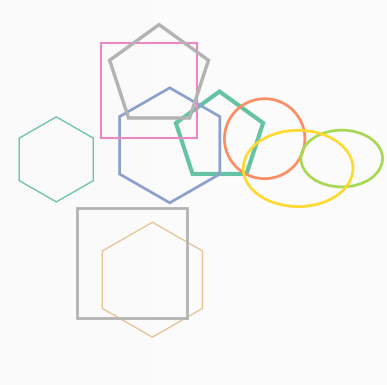[{"shape": "hexagon", "thickness": 1, "radius": 0.55, "center": [0.145, 0.586]}, {"shape": "pentagon", "thickness": 3, "radius": 0.59, "center": [0.566, 0.644]}, {"shape": "circle", "thickness": 2, "radius": 0.52, "center": [0.683, 0.64]}, {"shape": "hexagon", "thickness": 2, "radius": 0.75, "center": [0.438, 0.623]}, {"shape": "square", "thickness": 1.5, "radius": 0.62, "center": [0.385, 0.764]}, {"shape": "oval", "thickness": 2, "radius": 0.53, "center": [0.882, 0.588]}, {"shape": "oval", "thickness": 2, "radius": 0.71, "center": [0.769, 0.562]}, {"shape": "hexagon", "thickness": 1, "radius": 0.75, "center": [0.393, 0.273]}, {"shape": "pentagon", "thickness": 2.5, "radius": 0.67, "center": [0.411, 0.802]}, {"shape": "square", "thickness": 2, "radius": 0.71, "center": [0.341, 0.316]}]